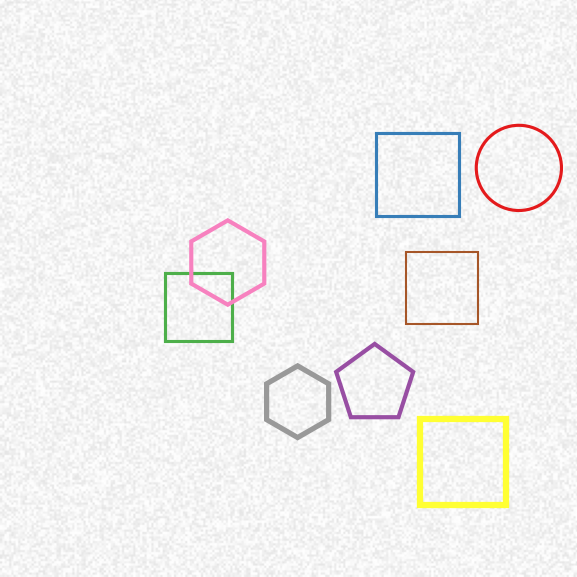[{"shape": "circle", "thickness": 1.5, "radius": 0.37, "center": [0.898, 0.708]}, {"shape": "square", "thickness": 1.5, "radius": 0.36, "center": [0.723, 0.696]}, {"shape": "square", "thickness": 1.5, "radius": 0.29, "center": [0.344, 0.468]}, {"shape": "pentagon", "thickness": 2, "radius": 0.35, "center": [0.649, 0.333]}, {"shape": "square", "thickness": 3, "radius": 0.37, "center": [0.802, 0.199]}, {"shape": "square", "thickness": 1, "radius": 0.31, "center": [0.766, 0.501]}, {"shape": "hexagon", "thickness": 2, "radius": 0.36, "center": [0.394, 0.545]}, {"shape": "hexagon", "thickness": 2.5, "radius": 0.31, "center": [0.515, 0.304]}]